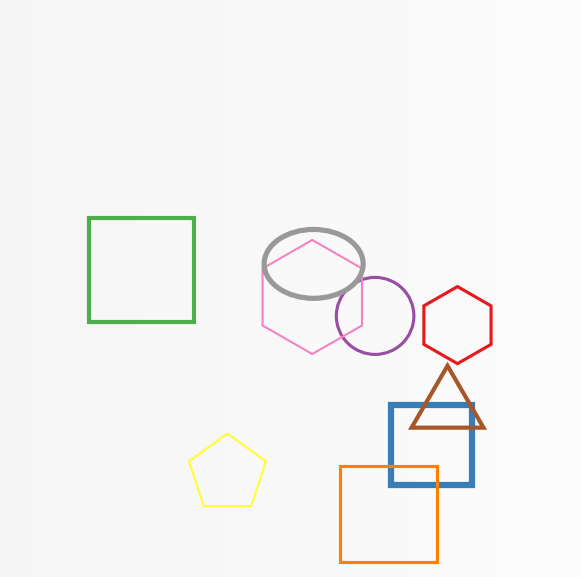[{"shape": "hexagon", "thickness": 1.5, "radius": 0.33, "center": [0.787, 0.436]}, {"shape": "square", "thickness": 3, "radius": 0.35, "center": [0.742, 0.229]}, {"shape": "square", "thickness": 2, "radius": 0.45, "center": [0.244, 0.531]}, {"shape": "circle", "thickness": 1.5, "radius": 0.33, "center": [0.645, 0.452]}, {"shape": "square", "thickness": 1.5, "radius": 0.42, "center": [0.668, 0.108]}, {"shape": "pentagon", "thickness": 1, "radius": 0.35, "center": [0.391, 0.179]}, {"shape": "triangle", "thickness": 2, "radius": 0.36, "center": [0.77, 0.294]}, {"shape": "hexagon", "thickness": 1, "radius": 0.49, "center": [0.537, 0.485]}, {"shape": "oval", "thickness": 2.5, "radius": 0.43, "center": [0.54, 0.542]}]